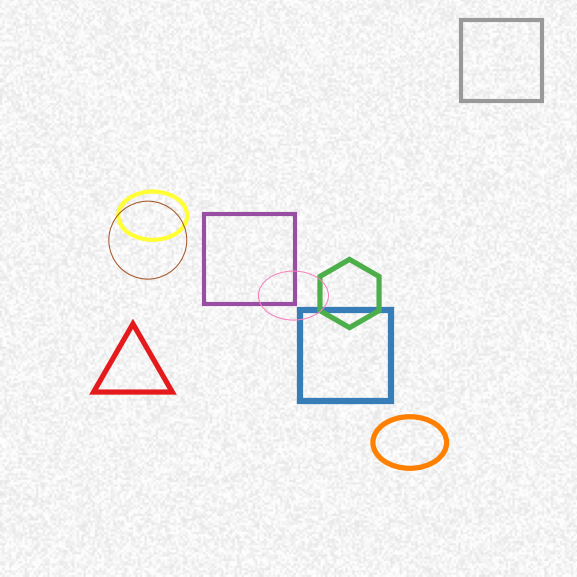[{"shape": "triangle", "thickness": 2.5, "radius": 0.39, "center": [0.23, 0.36]}, {"shape": "square", "thickness": 3, "radius": 0.39, "center": [0.598, 0.384]}, {"shape": "hexagon", "thickness": 2.5, "radius": 0.3, "center": [0.605, 0.491]}, {"shape": "square", "thickness": 2, "radius": 0.39, "center": [0.432, 0.551]}, {"shape": "oval", "thickness": 2.5, "radius": 0.32, "center": [0.71, 0.233]}, {"shape": "oval", "thickness": 2, "radius": 0.3, "center": [0.265, 0.626]}, {"shape": "circle", "thickness": 0.5, "radius": 0.34, "center": [0.256, 0.583]}, {"shape": "oval", "thickness": 0.5, "radius": 0.3, "center": [0.508, 0.487]}, {"shape": "square", "thickness": 2, "radius": 0.35, "center": [0.868, 0.895]}]